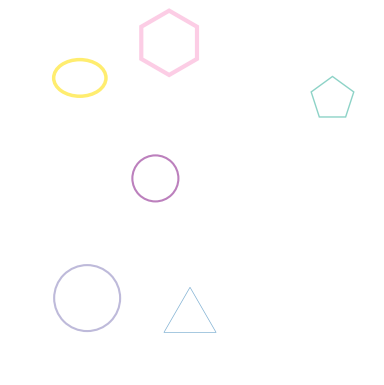[{"shape": "pentagon", "thickness": 1, "radius": 0.29, "center": [0.864, 0.743]}, {"shape": "circle", "thickness": 1.5, "radius": 0.43, "center": [0.226, 0.226]}, {"shape": "triangle", "thickness": 0.5, "radius": 0.39, "center": [0.494, 0.176]}, {"shape": "hexagon", "thickness": 3, "radius": 0.42, "center": [0.439, 0.889]}, {"shape": "circle", "thickness": 1.5, "radius": 0.3, "center": [0.404, 0.537]}, {"shape": "oval", "thickness": 2.5, "radius": 0.34, "center": [0.207, 0.798]}]